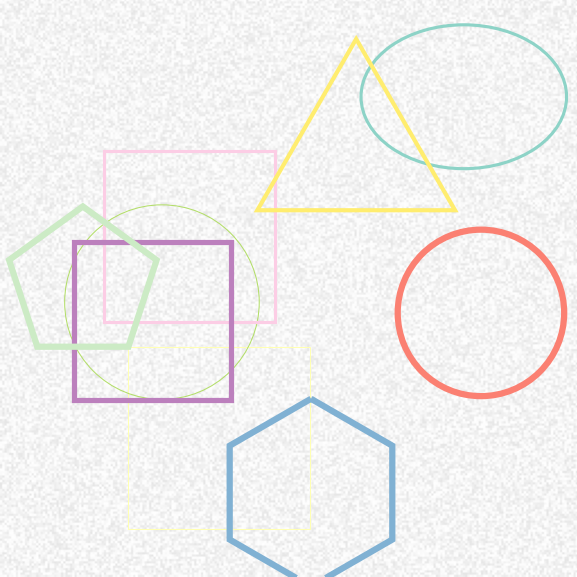[{"shape": "oval", "thickness": 1.5, "radius": 0.89, "center": [0.803, 0.832]}, {"shape": "square", "thickness": 0.5, "radius": 0.79, "center": [0.379, 0.24]}, {"shape": "circle", "thickness": 3, "radius": 0.72, "center": [0.833, 0.457]}, {"shape": "hexagon", "thickness": 3, "radius": 0.81, "center": [0.539, 0.146]}, {"shape": "circle", "thickness": 0.5, "radius": 0.84, "center": [0.28, 0.476]}, {"shape": "square", "thickness": 1.5, "radius": 0.74, "center": [0.328, 0.589]}, {"shape": "square", "thickness": 2.5, "radius": 0.68, "center": [0.264, 0.443]}, {"shape": "pentagon", "thickness": 3, "radius": 0.67, "center": [0.143, 0.507]}, {"shape": "triangle", "thickness": 2, "radius": 0.99, "center": [0.617, 0.734]}]